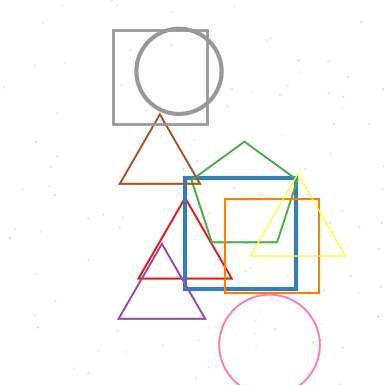[{"shape": "triangle", "thickness": 1.5, "radius": 0.7, "center": [0.481, 0.346]}, {"shape": "square", "thickness": 3, "radius": 0.72, "center": [0.624, 0.393]}, {"shape": "pentagon", "thickness": 1.5, "radius": 0.72, "center": [0.635, 0.488]}, {"shape": "triangle", "thickness": 1.5, "radius": 0.65, "center": [0.421, 0.237]}, {"shape": "square", "thickness": 1.5, "radius": 0.61, "center": [0.707, 0.361]}, {"shape": "triangle", "thickness": 1, "radius": 0.71, "center": [0.774, 0.406]}, {"shape": "triangle", "thickness": 1.5, "radius": 0.6, "center": [0.415, 0.583]}, {"shape": "circle", "thickness": 1.5, "radius": 0.65, "center": [0.7, 0.104]}, {"shape": "circle", "thickness": 3, "radius": 0.55, "center": [0.465, 0.815]}, {"shape": "square", "thickness": 2, "radius": 0.61, "center": [0.416, 0.801]}]